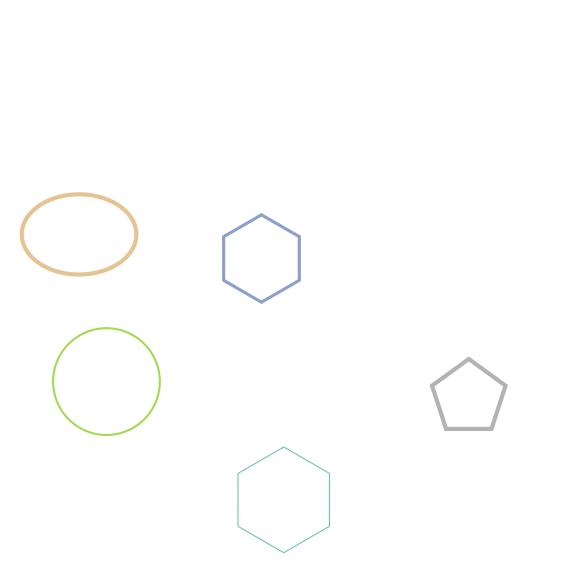[{"shape": "hexagon", "thickness": 0.5, "radius": 0.46, "center": [0.491, 0.134]}, {"shape": "hexagon", "thickness": 1.5, "radius": 0.38, "center": [0.453, 0.552]}, {"shape": "circle", "thickness": 1, "radius": 0.46, "center": [0.184, 0.338]}, {"shape": "oval", "thickness": 2, "radius": 0.5, "center": [0.137, 0.593]}, {"shape": "pentagon", "thickness": 2, "radius": 0.33, "center": [0.812, 0.311]}]